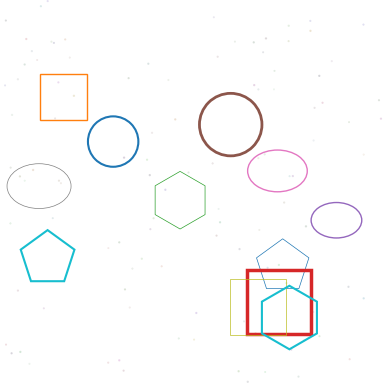[{"shape": "pentagon", "thickness": 0.5, "radius": 0.36, "center": [0.734, 0.308]}, {"shape": "circle", "thickness": 1.5, "radius": 0.33, "center": [0.294, 0.632]}, {"shape": "square", "thickness": 1, "radius": 0.3, "center": [0.166, 0.748]}, {"shape": "hexagon", "thickness": 0.5, "radius": 0.37, "center": [0.468, 0.48]}, {"shape": "square", "thickness": 2.5, "radius": 0.42, "center": [0.725, 0.215]}, {"shape": "oval", "thickness": 1, "radius": 0.33, "center": [0.874, 0.428]}, {"shape": "circle", "thickness": 2, "radius": 0.41, "center": [0.599, 0.676]}, {"shape": "oval", "thickness": 1, "radius": 0.39, "center": [0.721, 0.556]}, {"shape": "oval", "thickness": 0.5, "radius": 0.42, "center": [0.101, 0.517]}, {"shape": "square", "thickness": 0.5, "radius": 0.36, "center": [0.671, 0.202]}, {"shape": "pentagon", "thickness": 1.5, "radius": 0.37, "center": [0.124, 0.329]}, {"shape": "hexagon", "thickness": 1.5, "radius": 0.41, "center": [0.752, 0.175]}]